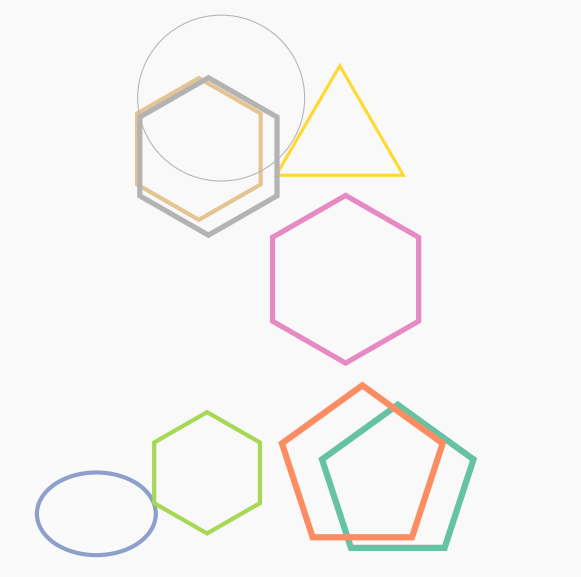[{"shape": "pentagon", "thickness": 3, "radius": 0.69, "center": [0.684, 0.161]}, {"shape": "pentagon", "thickness": 3, "radius": 0.73, "center": [0.623, 0.186]}, {"shape": "oval", "thickness": 2, "radius": 0.51, "center": [0.166, 0.109]}, {"shape": "hexagon", "thickness": 2.5, "radius": 0.73, "center": [0.595, 0.516]}, {"shape": "hexagon", "thickness": 2, "radius": 0.53, "center": [0.356, 0.18]}, {"shape": "triangle", "thickness": 1.5, "radius": 0.63, "center": [0.585, 0.759]}, {"shape": "hexagon", "thickness": 2, "radius": 0.61, "center": [0.342, 0.741]}, {"shape": "circle", "thickness": 0.5, "radius": 0.72, "center": [0.38, 0.829]}, {"shape": "hexagon", "thickness": 2.5, "radius": 0.68, "center": [0.359, 0.728]}]